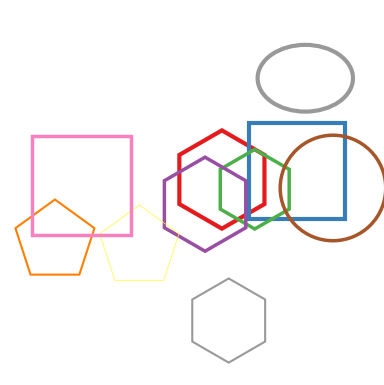[{"shape": "hexagon", "thickness": 3, "radius": 0.64, "center": [0.576, 0.534]}, {"shape": "square", "thickness": 3, "radius": 0.62, "center": [0.77, 0.556]}, {"shape": "hexagon", "thickness": 2.5, "radius": 0.52, "center": [0.662, 0.509]}, {"shape": "hexagon", "thickness": 2.5, "radius": 0.61, "center": [0.533, 0.47]}, {"shape": "pentagon", "thickness": 1.5, "radius": 0.54, "center": [0.143, 0.374]}, {"shape": "pentagon", "thickness": 0.5, "radius": 0.54, "center": [0.362, 0.359]}, {"shape": "circle", "thickness": 2.5, "radius": 0.69, "center": [0.865, 0.512]}, {"shape": "square", "thickness": 2.5, "radius": 0.65, "center": [0.212, 0.518]}, {"shape": "hexagon", "thickness": 1.5, "radius": 0.55, "center": [0.594, 0.167]}, {"shape": "oval", "thickness": 3, "radius": 0.62, "center": [0.793, 0.797]}]